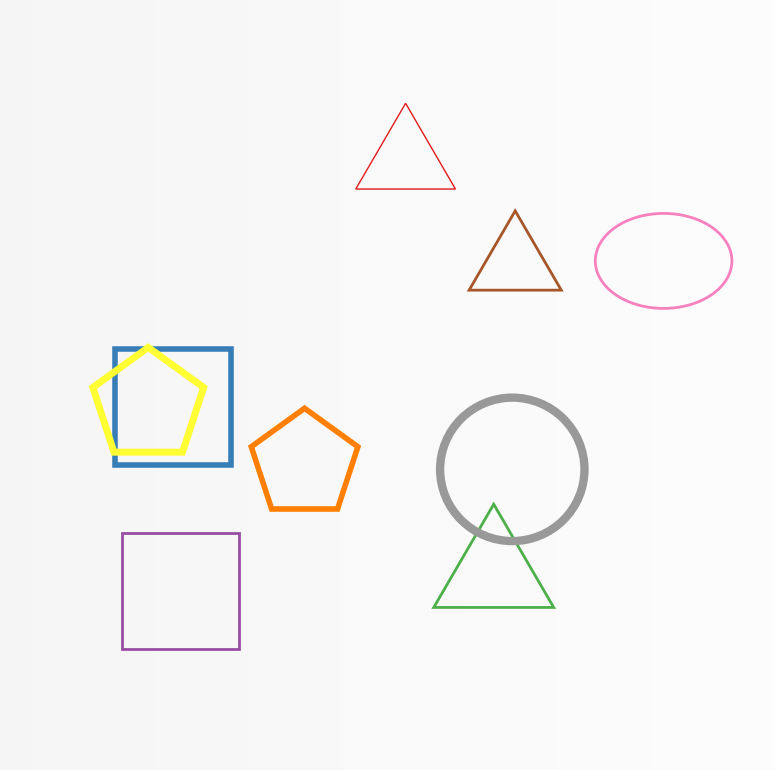[{"shape": "triangle", "thickness": 0.5, "radius": 0.37, "center": [0.523, 0.792]}, {"shape": "square", "thickness": 2, "radius": 0.38, "center": [0.223, 0.472]}, {"shape": "triangle", "thickness": 1, "radius": 0.45, "center": [0.637, 0.256]}, {"shape": "square", "thickness": 1, "radius": 0.38, "center": [0.232, 0.233]}, {"shape": "pentagon", "thickness": 2, "radius": 0.36, "center": [0.393, 0.397]}, {"shape": "pentagon", "thickness": 2.5, "radius": 0.38, "center": [0.191, 0.474]}, {"shape": "triangle", "thickness": 1, "radius": 0.34, "center": [0.665, 0.658]}, {"shape": "oval", "thickness": 1, "radius": 0.44, "center": [0.856, 0.661]}, {"shape": "circle", "thickness": 3, "radius": 0.47, "center": [0.661, 0.39]}]